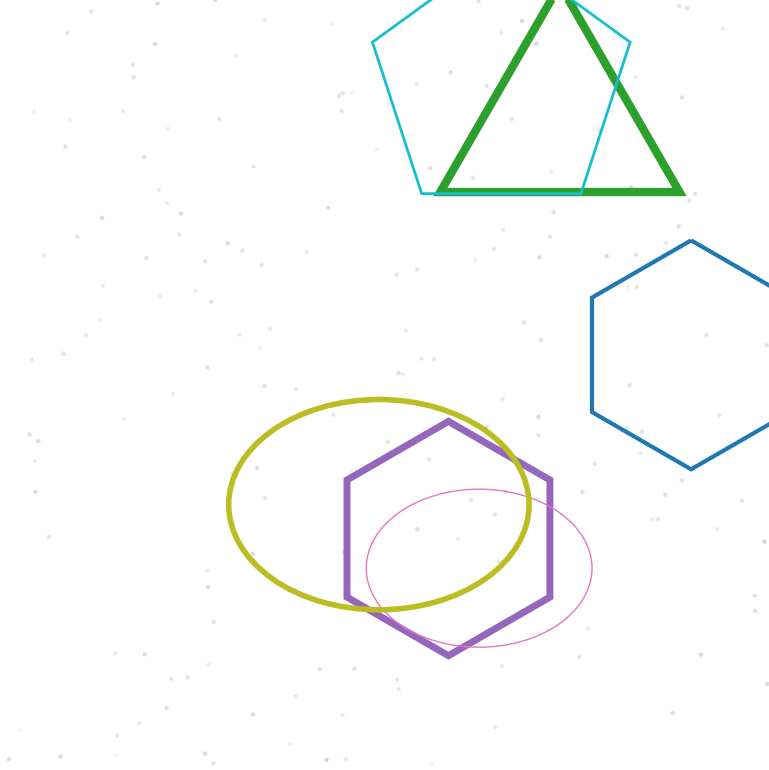[{"shape": "hexagon", "thickness": 1.5, "radius": 0.74, "center": [0.898, 0.539]}, {"shape": "triangle", "thickness": 3, "radius": 0.9, "center": [0.727, 0.84]}, {"shape": "hexagon", "thickness": 2.5, "radius": 0.76, "center": [0.582, 0.301]}, {"shape": "oval", "thickness": 0.5, "radius": 0.73, "center": [0.622, 0.262]}, {"shape": "oval", "thickness": 2, "radius": 0.98, "center": [0.492, 0.345]}, {"shape": "pentagon", "thickness": 1, "radius": 0.88, "center": [0.651, 0.891]}]